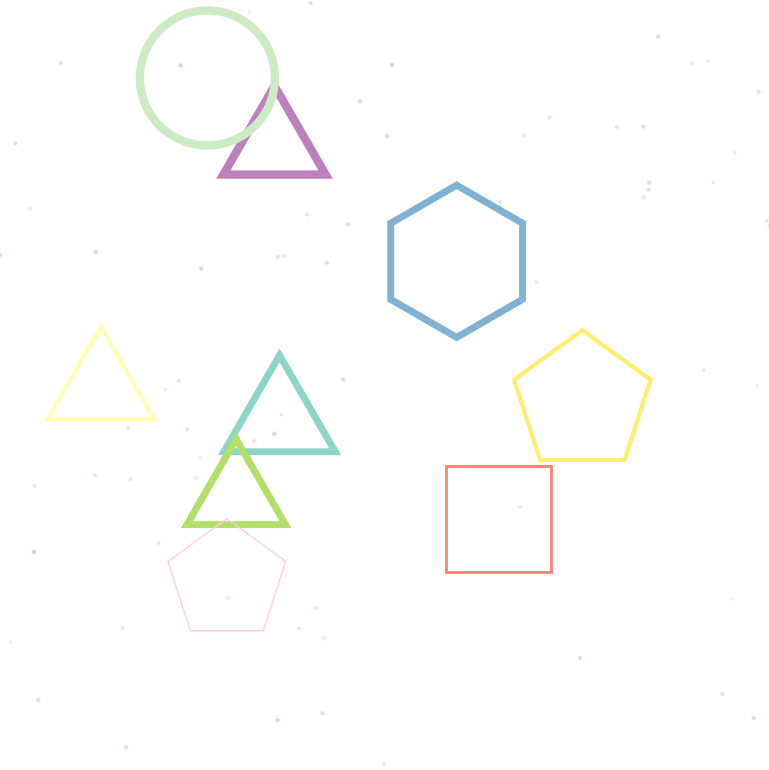[{"shape": "triangle", "thickness": 2.5, "radius": 0.42, "center": [0.363, 0.455]}, {"shape": "triangle", "thickness": 1.5, "radius": 0.4, "center": [0.131, 0.496]}, {"shape": "square", "thickness": 1, "radius": 0.34, "center": [0.648, 0.326]}, {"shape": "hexagon", "thickness": 2.5, "radius": 0.49, "center": [0.593, 0.661]}, {"shape": "triangle", "thickness": 2.5, "radius": 0.37, "center": [0.307, 0.356]}, {"shape": "pentagon", "thickness": 0.5, "radius": 0.4, "center": [0.295, 0.246]}, {"shape": "triangle", "thickness": 3, "radius": 0.38, "center": [0.356, 0.812]}, {"shape": "circle", "thickness": 3, "radius": 0.44, "center": [0.269, 0.899]}, {"shape": "pentagon", "thickness": 1.5, "radius": 0.47, "center": [0.756, 0.478]}]